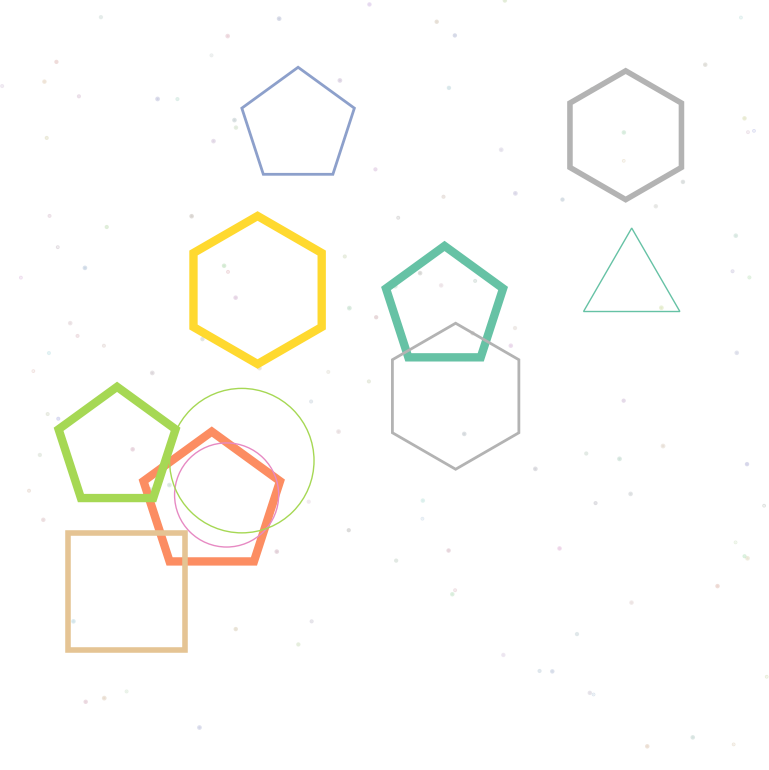[{"shape": "triangle", "thickness": 0.5, "radius": 0.36, "center": [0.82, 0.632]}, {"shape": "pentagon", "thickness": 3, "radius": 0.4, "center": [0.577, 0.601]}, {"shape": "pentagon", "thickness": 3, "radius": 0.47, "center": [0.275, 0.346]}, {"shape": "pentagon", "thickness": 1, "radius": 0.38, "center": [0.387, 0.836]}, {"shape": "circle", "thickness": 0.5, "radius": 0.34, "center": [0.294, 0.357]}, {"shape": "pentagon", "thickness": 3, "radius": 0.4, "center": [0.152, 0.418]}, {"shape": "circle", "thickness": 0.5, "radius": 0.47, "center": [0.314, 0.402]}, {"shape": "hexagon", "thickness": 3, "radius": 0.48, "center": [0.335, 0.623]}, {"shape": "square", "thickness": 2, "radius": 0.38, "center": [0.164, 0.232]}, {"shape": "hexagon", "thickness": 1, "radius": 0.47, "center": [0.592, 0.485]}, {"shape": "hexagon", "thickness": 2, "radius": 0.42, "center": [0.813, 0.824]}]